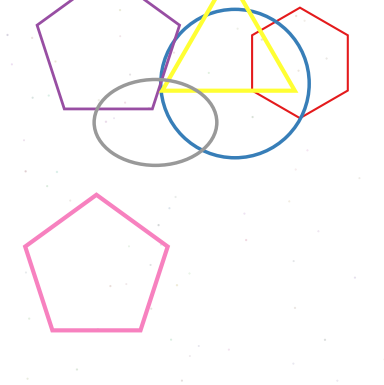[{"shape": "hexagon", "thickness": 1.5, "radius": 0.72, "center": [0.779, 0.837]}, {"shape": "circle", "thickness": 2.5, "radius": 0.96, "center": [0.61, 0.783]}, {"shape": "pentagon", "thickness": 2, "radius": 0.97, "center": [0.281, 0.874]}, {"shape": "triangle", "thickness": 3, "radius": 0.99, "center": [0.594, 0.864]}, {"shape": "pentagon", "thickness": 3, "radius": 0.97, "center": [0.251, 0.299]}, {"shape": "oval", "thickness": 2.5, "radius": 0.8, "center": [0.404, 0.682]}]